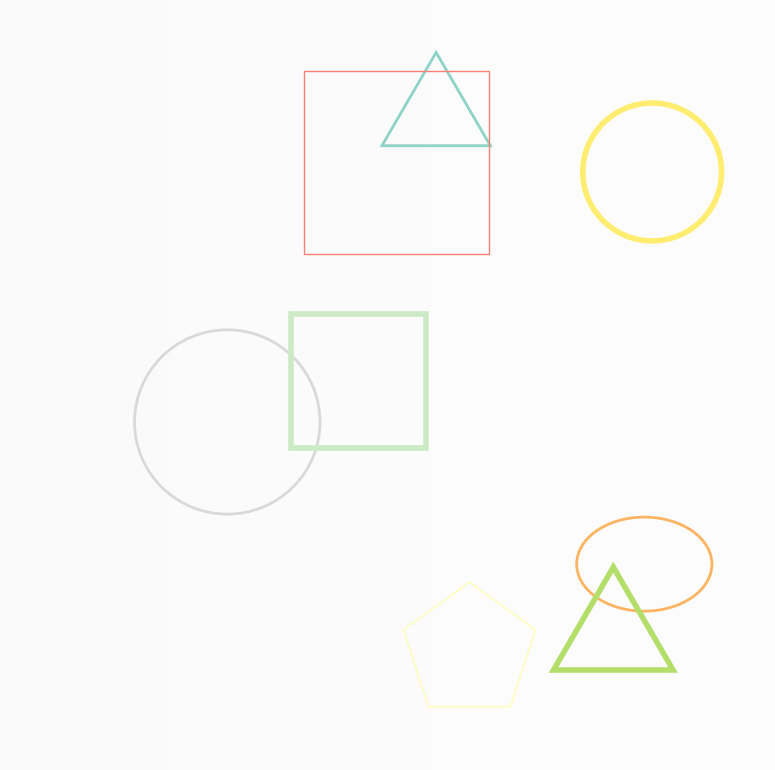[{"shape": "triangle", "thickness": 1, "radius": 0.4, "center": [0.563, 0.851]}, {"shape": "pentagon", "thickness": 0.5, "radius": 0.45, "center": [0.606, 0.154]}, {"shape": "square", "thickness": 0.5, "radius": 0.6, "center": [0.511, 0.789]}, {"shape": "oval", "thickness": 1, "radius": 0.44, "center": [0.831, 0.267]}, {"shape": "triangle", "thickness": 2, "radius": 0.45, "center": [0.791, 0.174]}, {"shape": "circle", "thickness": 1, "radius": 0.6, "center": [0.293, 0.452]}, {"shape": "square", "thickness": 2, "radius": 0.44, "center": [0.462, 0.505]}, {"shape": "circle", "thickness": 2, "radius": 0.45, "center": [0.841, 0.777]}]